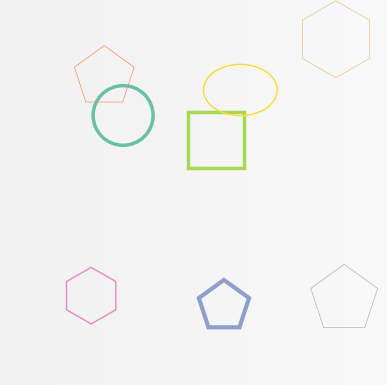[{"shape": "circle", "thickness": 2.5, "radius": 0.39, "center": [0.318, 0.7]}, {"shape": "pentagon", "thickness": 0.5, "radius": 0.4, "center": [0.269, 0.8]}, {"shape": "pentagon", "thickness": 3, "radius": 0.34, "center": [0.578, 0.205]}, {"shape": "hexagon", "thickness": 1, "radius": 0.37, "center": [0.235, 0.232]}, {"shape": "square", "thickness": 2.5, "radius": 0.36, "center": [0.558, 0.636]}, {"shape": "oval", "thickness": 1, "radius": 0.48, "center": [0.62, 0.766]}, {"shape": "hexagon", "thickness": 0.5, "radius": 0.5, "center": [0.867, 0.898]}, {"shape": "pentagon", "thickness": 0.5, "radius": 0.45, "center": [0.888, 0.223]}]